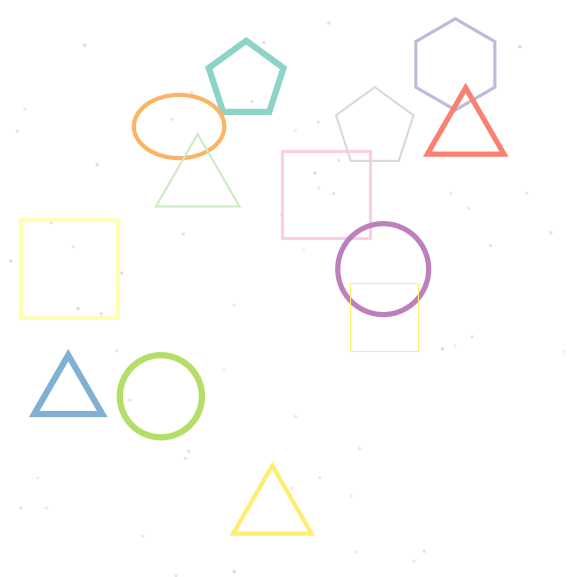[{"shape": "pentagon", "thickness": 3, "radius": 0.34, "center": [0.426, 0.86]}, {"shape": "square", "thickness": 2, "radius": 0.42, "center": [0.12, 0.533]}, {"shape": "hexagon", "thickness": 1.5, "radius": 0.4, "center": [0.788, 0.888]}, {"shape": "triangle", "thickness": 2.5, "radius": 0.38, "center": [0.806, 0.77]}, {"shape": "triangle", "thickness": 3, "radius": 0.34, "center": [0.118, 0.316]}, {"shape": "oval", "thickness": 2, "radius": 0.39, "center": [0.31, 0.78]}, {"shape": "circle", "thickness": 3, "radius": 0.36, "center": [0.279, 0.313]}, {"shape": "square", "thickness": 1.5, "radius": 0.38, "center": [0.564, 0.663]}, {"shape": "pentagon", "thickness": 1, "radius": 0.35, "center": [0.649, 0.778]}, {"shape": "circle", "thickness": 2.5, "radius": 0.39, "center": [0.664, 0.533]}, {"shape": "triangle", "thickness": 1, "radius": 0.42, "center": [0.342, 0.683]}, {"shape": "square", "thickness": 0.5, "radius": 0.3, "center": [0.665, 0.45]}, {"shape": "triangle", "thickness": 2, "radius": 0.39, "center": [0.472, 0.114]}]